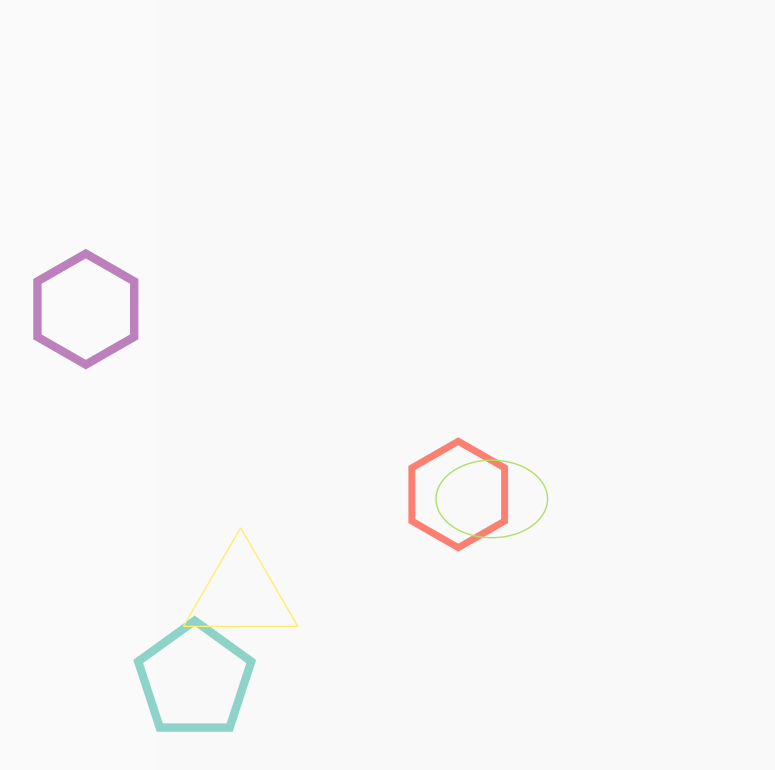[{"shape": "pentagon", "thickness": 3, "radius": 0.38, "center": [0.251, 0.117]}, {"shape": "hexagon", "thickness": 2.5, "radius": 0.35, "center": [0.591, 0.358]}, {"shape": "oval", "thickness": 0.5, "radius": 0.36, "center": [0.635, 0.352]}, {"shape": "hexagon", "thickness": 3, "radius": 0.36, "center": [0.111, 0.599]}, {"shape": "triangle", "thickness": 0.5, "radius": 0.43, "center": [0.311, 0.229]}]